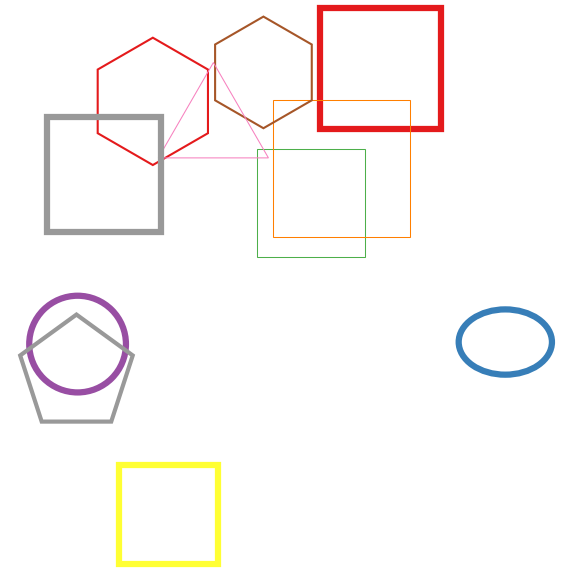[{"shape": "hexagon", "thickness": 1, "radius": 0.55, "center": [0.265, 0.824]}, {"shape": "square", "thickness": 3, "radius": 0.52, "center": [0.659, 0.881]}, {"shape": "oval", "thickness": 3, "radius": 0.4, "center": [0.875, 0.407]}, {"shape": "square", "thickness": 0.5, "radius": 0.47, "center": [0.539, 0.648]}, {"shape": "circle", "thickness": 3, "radius": 0.42, "center": [0.134, 0.403]}, {"shape": "square", "thickness": 0.5, "radius": 0.59, "center": [0.591, 0.707]}, {"shape": "square", "thickness": 3, "radius": 0.43, "center": [0.292, 0.108]}, {"shape": "hexagon", "thickness": 1, "radius": 0.48, "center": [0.456, 0.874]}, {"shape": "triangle", "thickness": 0.5, "radius": 0.55, "center": [0.37, 0.781]}, {"shape": "pentagon", "thickness": 2, "radius": 0.51, "center": [0.132, 0.352]}, {"shape": "square", "thickness": 3, "radius": 0.5, "center": [0.18, 0.697]}]